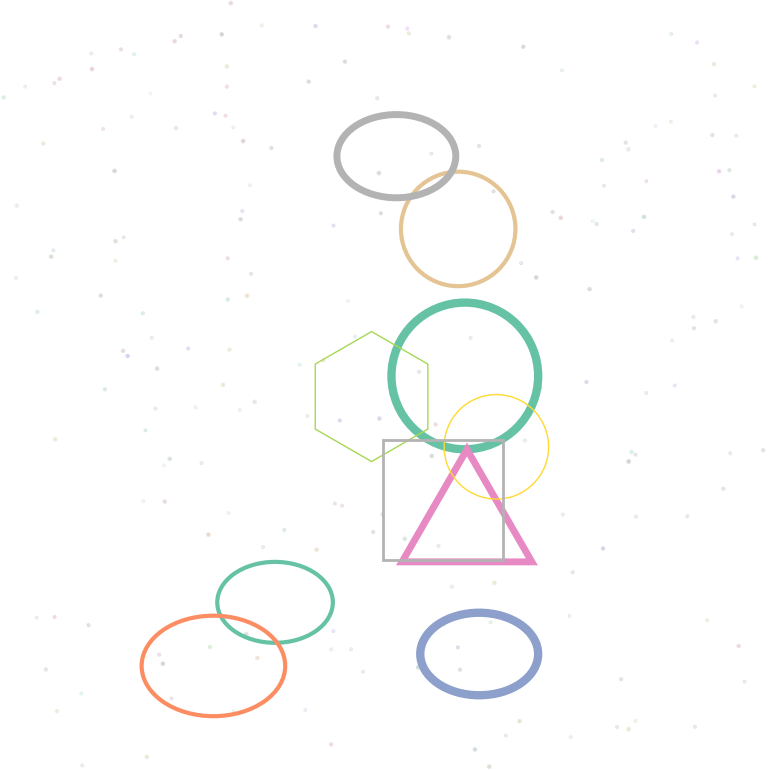[{"shape": "circle", "thickness": 3, "radius": 0.48, "center": [0.604, 0.512]}, {"shape": "oval", "thickness": 1.5, "radius": 0.38, "center": [0.357, 0.218]}, {"shape": "oval", "thickness": 1.5, "radius": 0.47, "center": [0.277, 0.135]}, {"shape": "oval", "thickness": 3, "radius": 0.38, "center": [0.622, 0.151]}, {"shape": "triangle", "thickness": 2.5, "radius": 0.49, "center": [0.606, 0.319]}, {"shape": "hexagon", "thickness": 0.5, "radius": 0.42, "center": [0.483, 0.485]}, {"shape": "circle", "thickness": 0.5, "radius": 0.34, "center": [0.645, 0.42]}, {"shape": "circle", "thickness": 1.5, "radius": 0.37, "center": [0.595, 0.703]}, {"shape": "oval", "thickness": 2.5, "radius": 0.39, "center": [0.515, 0.797]}, {"shape": "square", "thickness": 1, "radius": 0.39, "center": [0.576, 0.351]}]